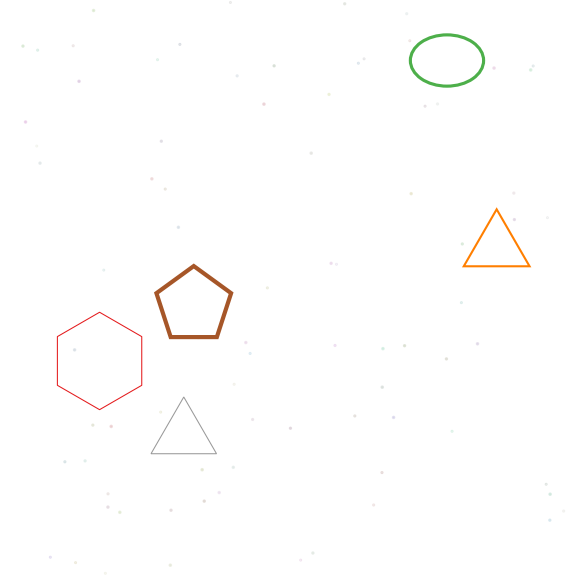[{"shape": "hexagon", "thickness": 0.5, "radius": 0.42, "center": [0.172, 0.374]}, {"shape": "oval", "thickness": 1.5, "radius": 0.32, "center": [0.774, 0.894]}, {"shape": "triangle", "thickness": 1, "radius": 0.33, "center": [0.86, 0.571]}, {"shape": "pentagon", "thickness": 2, "radius": 0.34, "center": [0.336, 0.47]}, {"shape": "triangle", "thickness": 0.5, "radius": 0.33, "center": [0.318, 0.246]}]